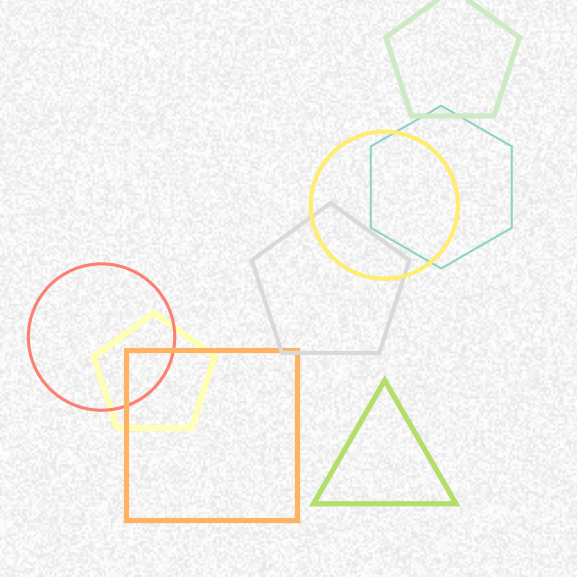[{"shape": "hexagon", "thickness": 1, "radius": 0.7, "center": [0.764, 0.675]}, {"shape": "pentagon", "thickness": 3, "radius": 0.55, "center": [0.267, 0.347]}, {"shape": "circle", "thickness": 1.5, "radius": 0.63, "center": [0.176, 0.415]}, {"shape": "square", "thickness": 2.5, "radius": 0.74, "center": [0.366, 0.246]}, {"shape": "triangle", "thickness": 2.5, "radius": 0.71, "center": [0.666, 0.198]}, {"shape": "pentagon", "thickness": 2, "radius": 0.72, "center": [0.572, 0.504]}, {"shape": "pentagon", "thickness": 2.5, "radius": 0.61, "center": [0.784, 0.897]}, {"shape": "circle", "thickness": 2, "radius": 0.64, "center": [0.665, 0.644]}]